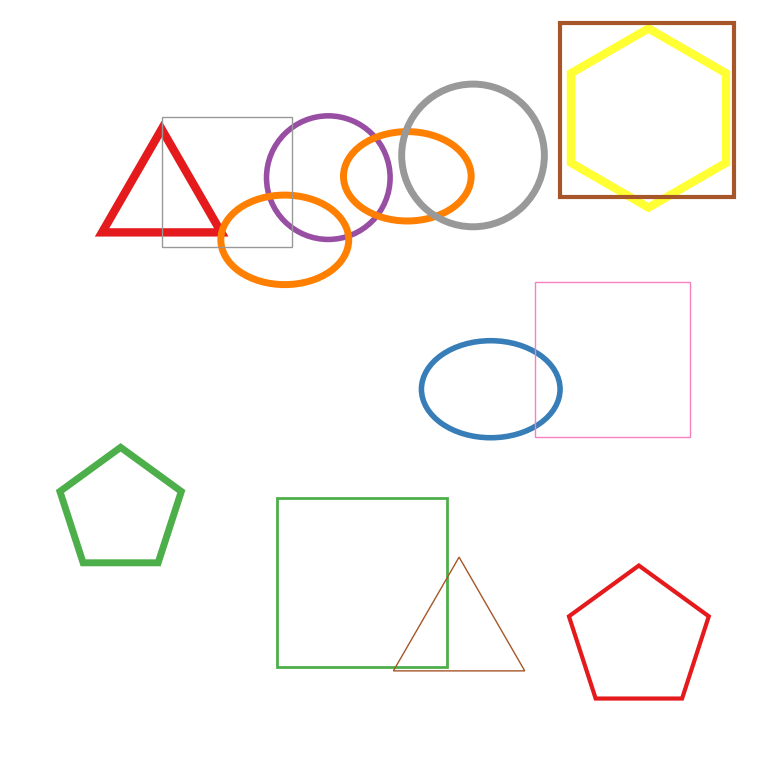[{"shape": "pentagon", "thickness": 1.5, "radius": 0.48, "center": [0.83, 0.17]}, {"shape": "triangle", "thickness": 3, "radius": 0.45, "center": [0.21, 0.743]}, {"shape": "oval", "thickness": 2, "radius": 0.45, "center": [0.637, 0.495]}, {"shape": "square", "thickness": 1, "radius": 0.55, "center": [0.47, 0.243]}, {"shape": "pentagon", "thickness": 2.5, "radius": 0.41, "center": [0.157, 0.336]}, {"shape": "circle", "thickness": 2, "radius": 0.4, "center": [0.426, 0.769]}, {"shape": "oval", "thickness": 2.5, "radius": 0.42, "center": [0.37, 0.689]}, {"shape": "oval", "thickness": 2.5, "radius": 0.41, "center": [0.529, 0.771]}, {"shape": "hexagon", "thickness": 3, "radius": 0.58, "center": [0.842, 0.847]}, {"shape": "square", "thickness": 1.5, "radius": 0.56, "center": [0.841, 0.857]}, {"shape": "triangle", "thickness": 0.5, "radius": 0.49, "center": [0.596, 0.178]}, {"shape": "square", "thickness": 0.5, "radius": 0.5, "center": [0.796, 0.533]}, {"shape": "circle", "thickness": 2.5, "radius": 0.46, "center": [0.614, 0.798]}, {"shape": "square", "thickness": 0.5, "radius": 0.42, "center": [0.295, 0.764]}]